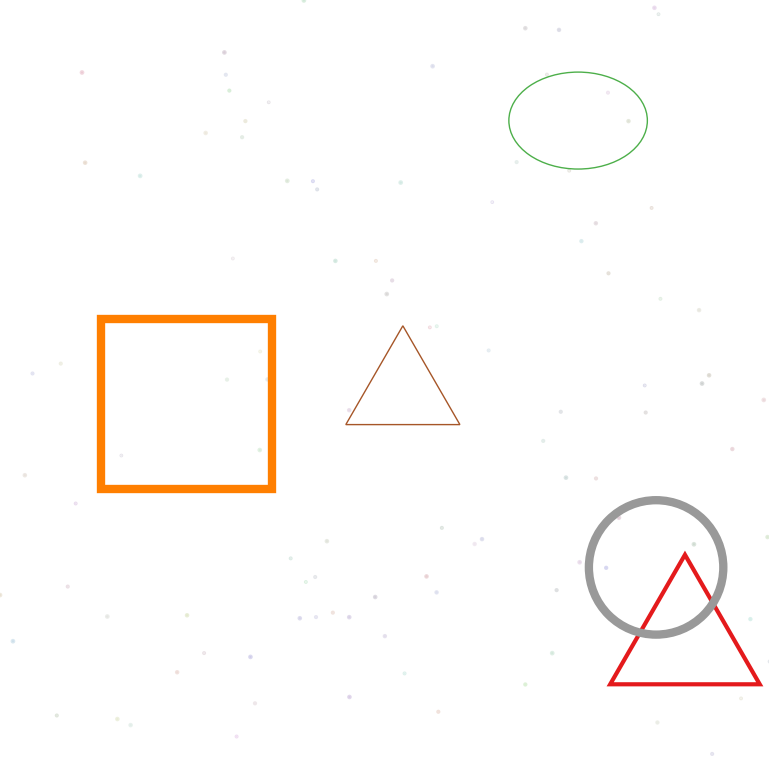[{"shape": "triangle", "thickness": 1.5, "radius": 0.56, "center": [0.89, 0.167]}, {"shape": "oval", "thickness": 0.5, "radius": 0.45, "center": [0.751, 0.843]}, {"shape": "square", "thickness": 3, "radius": 0.55, "center": [0.242, 0.476]}, {"shape": "triangle", "thickness": 0.5, "radius": 0.43, "center": [0.523, 0.491]}, {"shape": "circle", "thickness": 3, "radius": 0.44, "center": [0.852, 0.263]}]